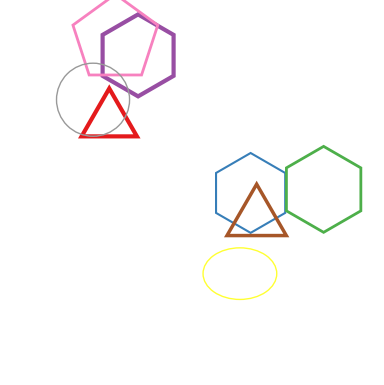[{"shape": "triangle", "thickness": 3, "radius": 0.41, "center": [0.284, 0.687]}, {"shape": "hexagon", "thickness": 1.5, "radius": 0.52, "center": [0.651, 0.499]}, {"shape": "hexagon", "thickness": 2, "radius": 0.56, "center": [0.841, 0.508]}, {"shape": "hexagon", "thickness": 3, "radius": 0.53, "center": [0.359, 0.856]}, {"shape": "oval", "thickness": 1, "radius": 0.48, "center": [0.623, 0.289]}, {"shape": "triangle", "thickness": 2.5, "radius": 0.44, "center": [0.667, 0.433]}, {"shape": "pentagon", "thickness": 2, "radius": 0.58, "center": [0.3, 0.899]}, {"shape": "circle", "thickness": 1, "radius": 0.47, "center": [0.242, 0.741]}]